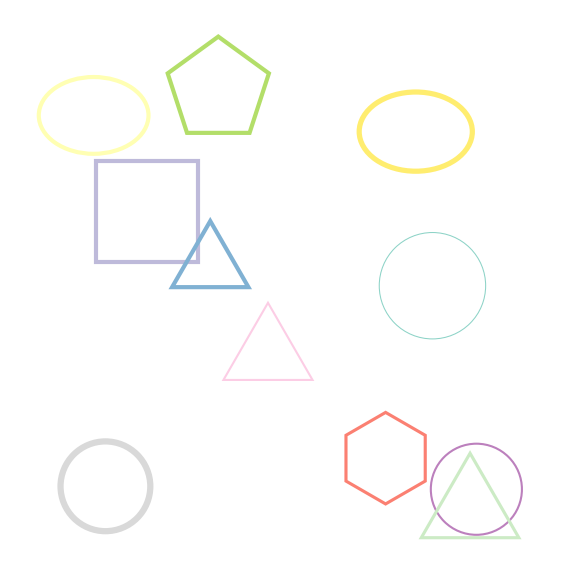[{"shape": "circle", "thickness": 0.5, "radius": 0.46, "center": [0.749, 0.504]}, {"shape": "oval", "thickness": 2, "radius": 0.47, "center": [0.162, 0.799]}, {"shape": "square", "thickness": 2, "radius": 0.44, "center": [0.254, 0.633]}, {"shape": "hexagon", "thickness": 1.5, "radius": 0.4, "center": [0.668, 0.206]}, {"shape": "triangle", "thickness": 2, "radius": 0.38, "center": [0.364, 0.54]}, {"shape": "pentagon", "thickness": 2, "radius": 0.46, "center": [0.378, 0.844]}, {"shape": "triangle", "thickness": 1, "radius": 0.45, "center": [0.464, 0.386]}, {"shape": "circle", "thickness": 3, "radius": 0.39, "center": [0.183, 0.157]}, {"shape": "circle", "thickness": 1, "radius": 0.39, "center": [0.825, 0.152]}, {"shape": "triangle", "thickness": 1.5, "radius": 0.49, "center": [0.814, 0.117]}, {"shape": "oval", "thickness": 2.5, "radius": 0.49, "center": [0.72, 0.771]}]